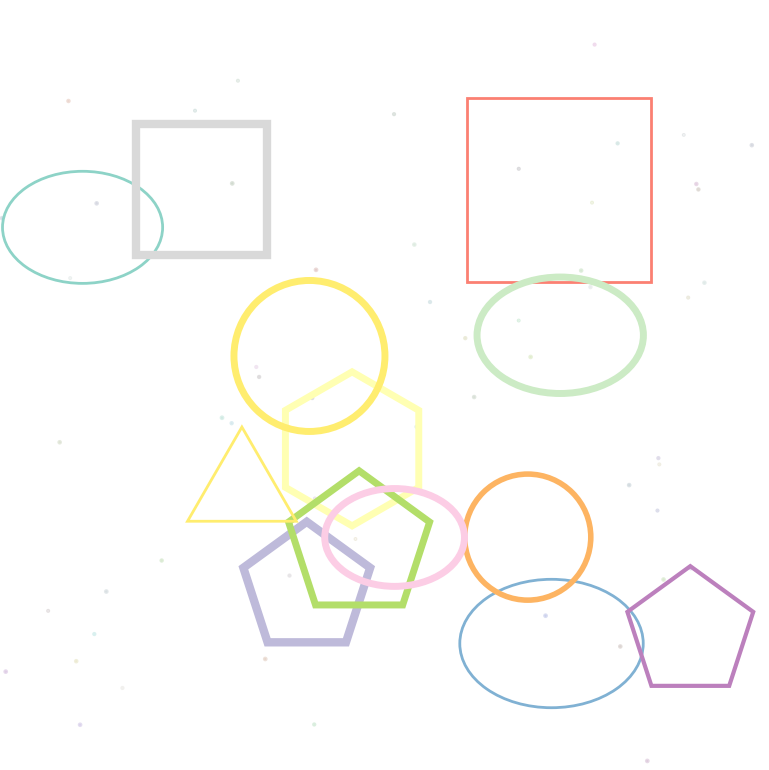[{"shape": "oval", "thickness": 1, "radius": 0.52, "center": [0.107, 0.705]}, {"shape": "hexagon", "thickness": 2.5, "radius": 0.5, "center": [0.457, 0.417]}, {"shape": "pentagon", "thickness": 3, "radius": 0.43, "center": [0.398, 0.236]}, {"shape": "square", "thickness": 1, "radius": 0.6, "center": [0.726, 0.754]}, {"shape": "oval", "thickness": 1, "radius": 0.6, "center": [0.716, 0.164]}, {"shape": "circle", "thickness": 2, "radius": 0.41, "center": [0.685, 0.302]}, {"shape": "pentagon", "thickness": 2.5, "radius": 0.48, "center": [0.466, 0.292]}, {"shape": "oval", "thickness": 2.5, "radius": 0.45, "center": [0.512, 0.302]}, {"shape": "square", "thickness": 3, "radius": 0.42, "center": [0.261, 0.754]}, {"shape": "pentagon", "thickness": 1.5, "radius": 0.43, "center": [0.897, 0.179]}, {"shape": "oval", "thickness": 2.5, "radius": 0.54, "center": [0.728, 0.565]}, {"shape": "triangle", "thickness": 1, "radius": 0.41, "center": [0.314, 0.364]}, {"shape": "circle", "thickness": 2.5, "radius": 0.49, "center": [0.402, 0.538]}]